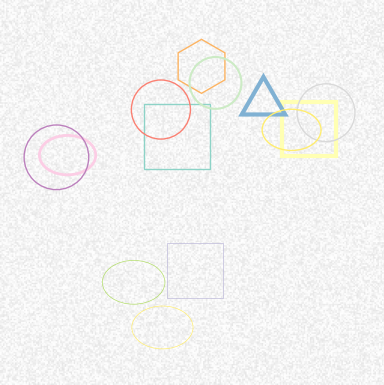[{"shape": "square", "thickness": 1, "radius": 0.43, "center": [0.461, 0.646]}, {"shape": "square", "thickness": 3, "radius": 0.35, "center": [0.803, 0.664]}, {"shape": "square", "thickness": 0.5, "radius": 0.36, "center": [0.507, 0.297]}, {"shape": "circle", "thickness": 1, "radius": 0.38, "center": [0.418, 0.715]}, {"shape": "triangle", "thickness": 3, "radius": 0.33, "center": [0.684, 0.735]}, {"shape": "hexagon", "thickness": 1, "radius": 0.35, "center": [0.523, 0.828]}, {"shape": "oval", "thickness": 0.5, "radius": 0.41, "center": [0.347, 0.267]}, {"shape": "oval", "thickness": 2, "radius": 0.37, "center": [0.175, 0.597]}, {"shape": "circle", "thickness": 1, "radius": 0.38, "center": [0.847, 0.707]}, {"shape": "circle", "thickness": 1, "radius": 0.42, "center": [0.147, 0.591]}, {"shape": "circle", "thickness": 1.5, "radius": 0.34, "center": [0.56, 0.785]}, {"shape": "oval", "thickness": 1, "radius": 0.38, "center": [0.757, 0.663]}, {"shape": "oval", "thickness": 0.5, "radius": 0.4, "center": [0.422, 0.149]}]